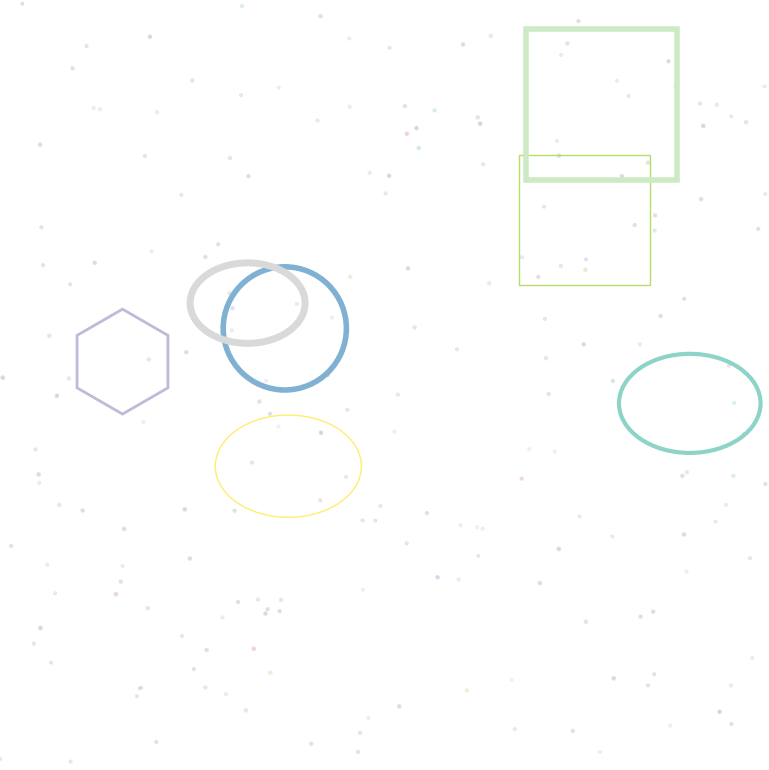[{"shape": "oval", "thickness": 1.5, "radius": 0.46, "center": [0.896, 0.476]}, {"shape": "hexagon", "thickness": 1, "radius": 0.34, "center": [0.159, 0.53]}, {"shape": "circle", "thickness": 2, "radius": 0.4, "center": [0.37, 0.574]}, {"shape": "square", "thickness": 0.5, "radius": 0.42, "center": [0.759, 0.714]}, {"shape": "oval", "thickness": 2.5, "radius": 0.37, "center": [0.322, 0.606]}, {"shape": "square", "thickness": 2, "radius": 0.49, "center": [0.781, 0.864]}, {"shape": "oval", "thickness": 0.5, "radius": 0.47, "center": [0.374, 0.395]}]